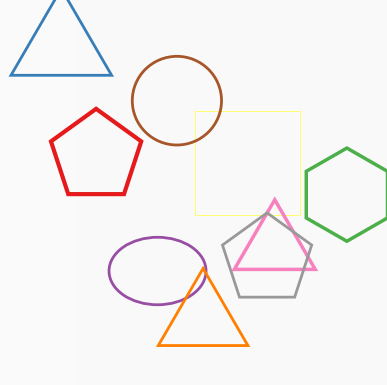[{"shape": "pentagon", "thickness": 3, "radius": 0.61, "center": [0.248, 0.595]}, {"shape": "triangle", "thickness": 2, "radius": 0.75, "center": [0.158, 0.879]}, {"shape": "hexagon", "thickness": 2.5, "radius": 0.61, "center": [0.895, 0.494]}, {"shape": "oval", "thickness": 2, "radius": 0.63, "center": [0.407, 0.296]}, {"shape": "triangle", "thickness": 2, "radius": 0.67, "center": [0.524, 0.169]}, {"shape": "square", "thickness": 0.5, "radius": 0.67, "center": [0.639, 0.577]}, {"shape": "circle", "thickness": 2, "radius": 0.58, "center": [0.457, 0.739]}, {"shape": "triangle", "thickness": 2.5, "radius": 0.6, "center": [0.709, 0.361]}, {"shape": "pentagon", "thickness": 2, "radius": 0.61, "center": [0.689, 0.326]}]